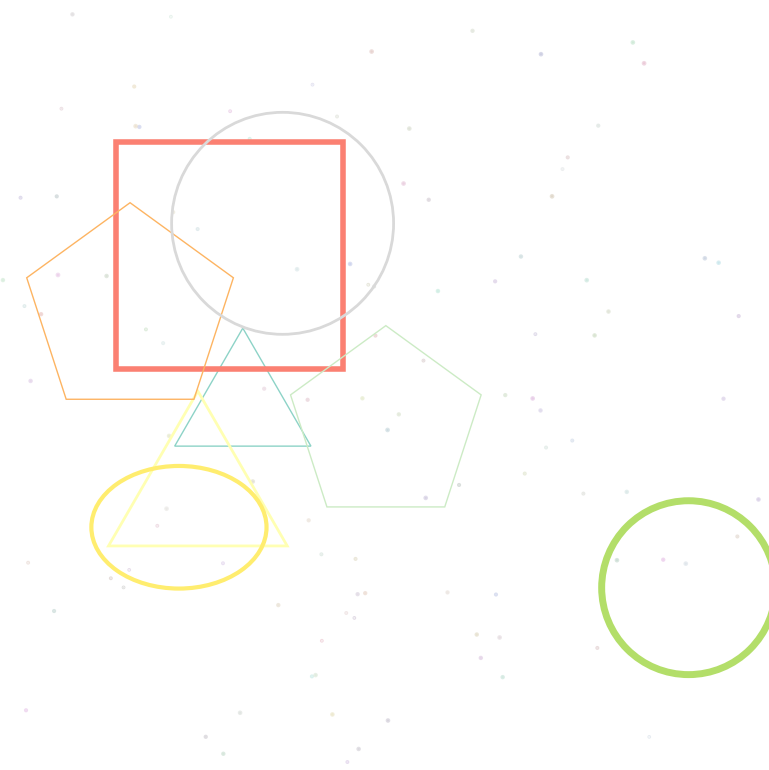[{"shape": "triangle", "thickness": 0.5, "radius": 0.51, "center": [0.315, 0.472]}, {"shape": "triangle", "thickness": 1, "radius": 0.67, "center": [0.257, 0.358]}, {"shape": "square", "thickness": 2, "radius": 0.74, "center": [0.298, 0.668]}, {"shape": "pentagon", "thickness": 0.5, "radius": 0.71, "center": [0.169, 0.596]}, {"shape": "circle", "thickness": 2.5, "radius": 0.56, "center": [0.894, 0.237]}, {"shape": "circle", "thickness": 1, "radius": 0.72, "center": [0.367, 0.71]}, {"shape": "pentagon", "thickness": 0.5, "radius": 0.65, "center": [0.501, 0.447]}, {"shape": "oval", "thickness": 1.5, "radius": 0.57, "center": [0.232, 0.315]}]